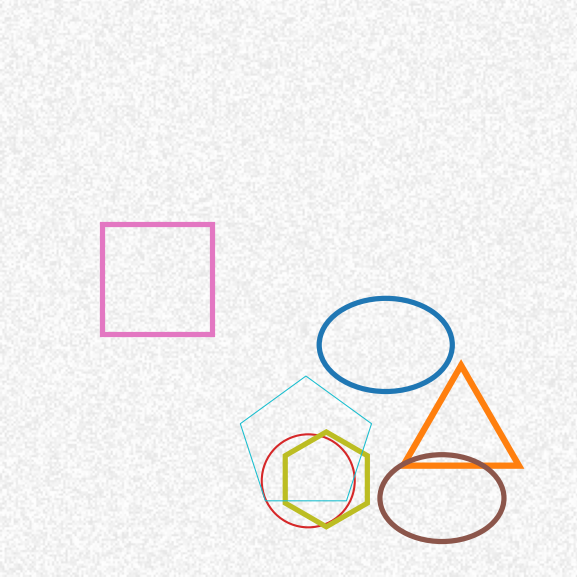[{"shape": "oval", "thickness": 2.5, "radius": 0.58, "center": [0.668, 0.402]}, {"shape": "triangle", "thickness": 3, "radius": 0.58, "center": [0.798, 0.251]}, {"shape": "circle", "thickness": 1, "radius": 0.4, "center": [0.534, 0.167]}, {"shape": "oval", "thickness": 2.5, "radius": 0.54, "center": [0.765, 0.137]}, {"shape": "square", "thickness": 2.5, "radius": 0.48, "center": [0.271, 0.516]}, {"shape": "hexagon", "thickness": 2.5, "radius": 0.41, "center": [0.565, 0.169]}, {"shape": "pentagon", "thickness": 0.5, "radius": 0.6, "center": [0.53, 0.229]}]